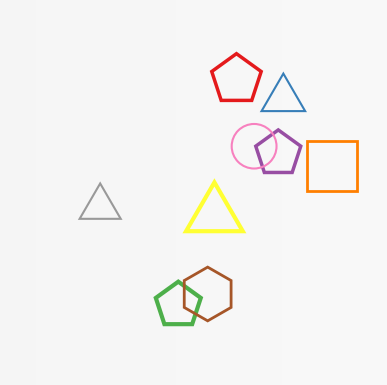[{"shape": "pentagon", "thickness": 2.5, "radius": 0.34, "center": [0.61, 0.794]}, {"shape": "triangle", "thickness": 1.5, "radius": 0.32, "center": [0.731, 0.744]}, {"shape": "pentagon", "thickness": 3, "radius": 0.31, "center": [0.46, 0.207]}, {"shape": "pentagon", "thickness": 2.5, "radius": 0.31, "center": [0.718, 0.601]}, {"shape": "square", "thickness": 2, "radius": 0.32, "center": [0.857, 0.568]}, {"shape": "triangle", "thickness": 3, "radius": 0.42, "center": [0.553, 0.442]}, {"shape": "hexagon", "thickness": 2, "radius": 0.35, "center": [0.536, 0.236]}, {"shape": "circle", "thickness": 1.5, "radius": 0.29, "center": [0.656, 0.62]}, {"shape": "triangle", "thickness": 1.5, "radius": 0.31, "center": [0.259, 0.462]}]